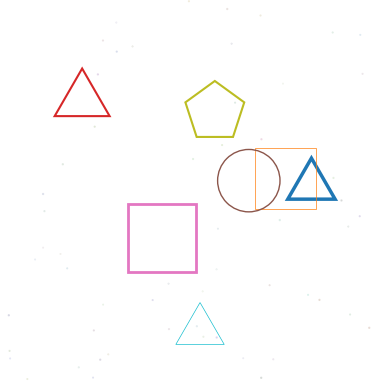[{"shape": "triangle", "thickness": 2.5, "radius": 0.35, "center": [0.809, 0.518]}, {"shape": "square", "thickness": 0.5, "radius": 0.4, "center": [0.741, 0.535]}, {"shape": "triangle", "thickness": 1.5, "radius": 0.41, "center": [0.213, 0.74]}, {"shape": "circle", "thickness": 1, "radius": 0.41, "center": [0.646, 0.531]}, {"shape": "square", "thickness": 2, "radius": 0.44, "center": [0.422, 0.381]}, {"shape": "pentagon", "thickness": 1.5, "radius": 0.4, "center": [0.558, 0.709]}, {"shape": "triangle", "thickness": 0.5, "radius": 0.36, "center": [0.52, 0.142]}]